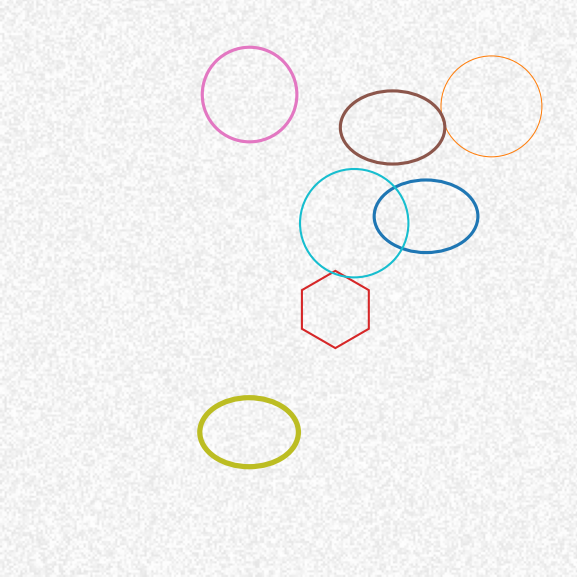[{"shape": "oval", "thickness": 1.5, "radius": 0.45, "center": [0.738, 0.625]}, {"shape": "circle", "thickness": 0.5, "radius": 0.44, "center": [0.851, 0.815]}, {"shape": "hexagon", "thickness": 1, "radius": 0.33, "center": [0.581, 0.463]}, {"shape": "oval", "thickness": 1.5, "radius": 0.45, "center": [0.68, 0.778]}, {"shape": "circle", "thickness": 1.5, "radius": 0.41, "center": [0.432, 0.835]}, {"shape": "oval", "thickness": 2.5, "radius": 0.43, "center": [0.431, 0.251]}, {"shape": "circle", "thickness": 1, "radius": 0.47, "center": [0.613, 0.613]}]